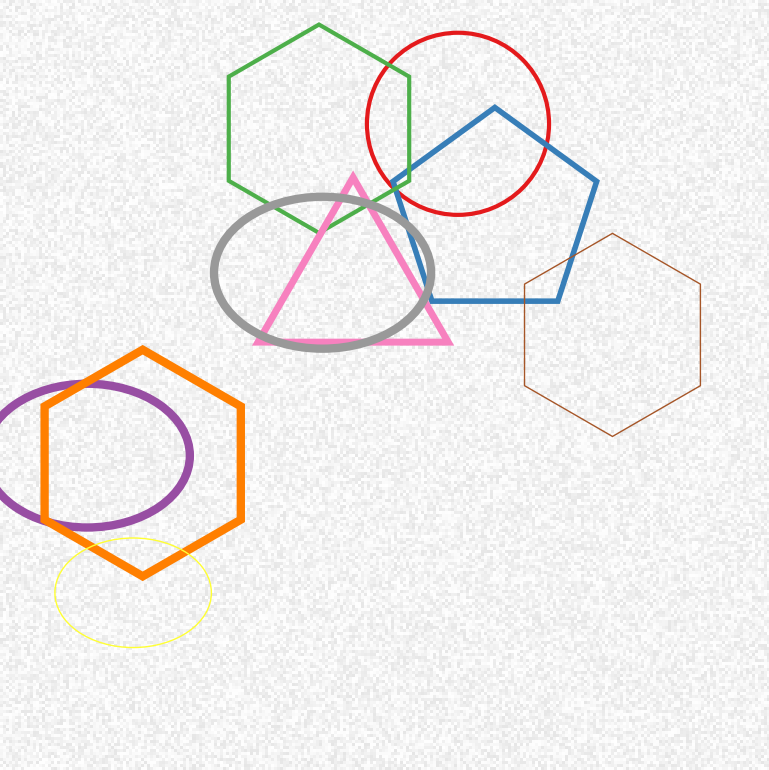[{"shape": "circle", "thickness": 1.5, "radius": 0.59, "center": [0.595, 0.839]}, {"shape": "pentagon", "thickness": 2, "radius": 0.7, "center": [0.643, 0.721]}, {"shape": "hexagon", "thickness": 1.5, "radius": 0.68, "center": [0.414, 0.833]}, {"shape": "oval", "thickness": 3, "radius": 0.67, "center": [0.113, 0.408]}, {"shape": "hexagon", "thickness": 3, "radius": 0.74, "center": [0.185, 0.399]}, {"shape": "oval", "thickness": 0.5, "radius": 0.51, "center": [0.173, 0.23]}, {"shape": "hexagon", "thickness": 0.5, "radius": 0.66, "center": [0.795, 0.565]}, {"shape": "triangle", "thickness": 2.5, "radius": 0.71, "center": [0.459, 0.627]}, {"shape": "oval", "thickness": 3, "radius": 0.7, "center": [0.419, 0.646]}]